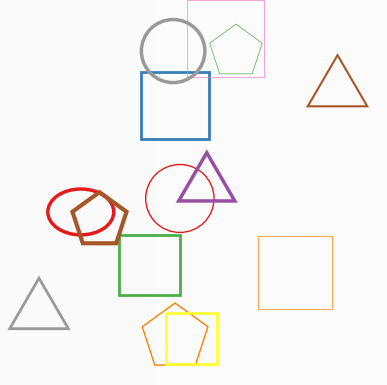[{"shape": "circle", "thickness": 1, "radius": 0.44, "center": [0.464, 0.484]}, {"shape": "oval", "thickness": 2.5, "radius": 0.43, "center": [0.209, 0.449]}, {"shape": "square", "thickness": 2, "radius": 0.44, "center": [0.452, 0.726]}, {"shape": "pentagon", "thickness": 0.5, "radius": 0.36, "center": [0.609, 0.866]}, {"shape": "square", "thickness": 2, "radius": 0.39, "center": [0.387, 0.311]}, {"shape": "triangle", "thickness": 2.5, "radius": 0.42, "center": [0.534, 0.52]}, {"shape": "square", "thickness": 0.5, "radius": 0.47, "center": [0.761, 0.293]}, {"shape": "pentagon", "thickness": 1, "radius": 0.45, "center": [0.452, 0.124]}, {"shape": "square", "thickness": 2, "radius": 0.33, "center": [0.494, 0.121]}, {"shape": "pentagon", "thickness": 3, "radius": 0.37, "center": [0.257, 0.427]}, {"shape": "triangle", "thickness": 1.5, "radius": 0.44, "center": [0.871, 0.768]}, {"shape": "square", "thickness": 0.5, "radius": 0.5, "center": [0.582, 0.9]}, {"shape": "circle", "thickness": 2.5, "radius": 0.41, "center": [0.447, 0.867]}, {"shape": "triangle", "thickness": 2, "radius": 0.44, "center": [0.101, 0.19]}]